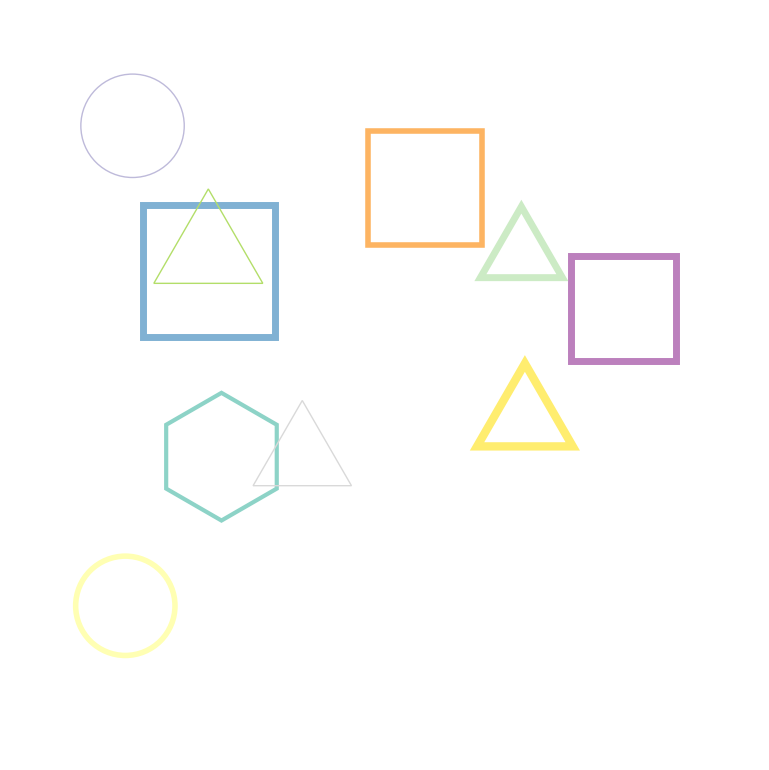[{"shape": "hexagon", "thickness": 1.5, "radius": 0.41, "center": [0.288, 0.407]}, {"shape": "circle", "thickness": 2, "radius": 0.32, "center": [0.163, 0.213]}, {"shape": "circle", "thickness": 0.5, "radius": 0.34, "center": [0.172, 0.837]}, {"shape": "square", "thickness": 2.5, "radius": 0.43, "center": [0.272, 0.648]}, {"shape": "square", "thickness": 2, "radius": 0.37, "center": [0.552, 0.756]}, {"shape": "triangle", "thickness": 0.5, "radius": 0.41, "center": [0.271, 0.673]}, {"shape": "triangle", "thickness": 0.5, "radius": 0.37, "center": [0.393, 0.406]}, {"shape": "square", "thickness": 2.5, "radius": 0.34, "center": [0.81, 0.6]}, {"shape": "triangle", "thickness": 2.5, "radius": 0.31, "center": [0.677, 0.67]}, {"shape": "triangle", "thickness": 3, "radius": 0.36, "center": [0.682, 0.456]}]